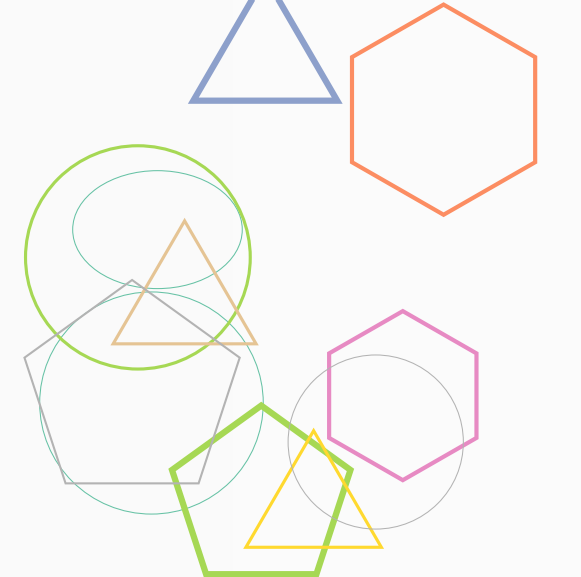[{"shape": "oval", "thickness": 0.5, "radius": 0.73, "center": [0.271, 0.602]}, {"shape": "circle", "thickness": 0.5, "radius": 0.96, "center": [0.261, 0.301]}, {"shape": "hexagon", "thickness": 2, "radius": 0.91, "center": [0.763, 0.809]}, {"shape": "triangle", "thickness": 3, "radius": 0.71, "center": [0.456, 0.896]}, {"shape": "hexagon", "thickness": 2, "radius": 0.73, "center": [0.693, 0.314]}, {"shape": "circle", "thickness": 1.5, "radius": 0.97, "center": [0.237, 0.553]}, {"shape": "pentagon", "thickness": 3, "radius": 0.81, "center": [0.449, 0.135]}, {"shape": "triangle", "thickness": 1.5, "radius": 0.67, "center": [0.54, 0.119]}, {"shape": "triangle", "thickness": 1.5, "radius": 0.71, "center": [0.318, 0.475]}, {"shape": "circle", "thickness": 0.5, "radius": 0.75, "center": [0.646, 0.234]}, {"shape": "pentagon", "thickness": 1, "radius": 0.97, "center": [0.227, 0.32]}]